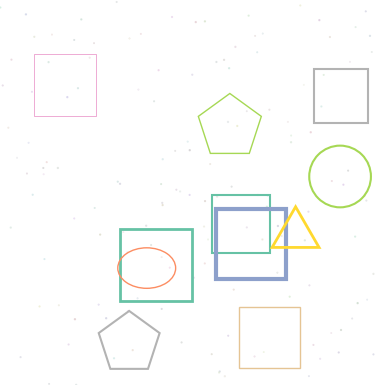[{"shape": "square", "thickness": 2, "radius": 0.47, "center": [0.405, 0.312]}, {"shape": "square", "thickness": 1.5, "radius": 0.37, "center": [0.626, 0.418]}, {"shape": "oval", "thickness": 1, "radius": 0.38, "center": [0.381, 0.304]}, {"shape": "square", "thickness": 3, "radius": 0.46, "center": [0.651, 0.366]}, {"shape": "square", "thickness": 0.5, "radius": 0.41, "center": [0.169, 0.779]}, {"shape": "pentagon", "thickness": 1, "radius": 0.43, "center": [0.597, 0.671]}, {"shape": "circle", "thickness": 1.5, "radius": 0.4, "center": [0.883, 0.542]}, {"shape": "triangle", "thickness": 2, "radius": 0.35, "center": [0.768, 0.393]}, {"shape": "square", "thickness": 1, "radius": 0.4, "center": [0.7, 0.123]}, {"shape": "square", "thickness": 1.5, "radius": 0.35, "center": [0.886, 0.75]}, {"shape": "pentagon", "thickness": 1.5, "radius": 0.42, "center": [0.336, 0.109]}]